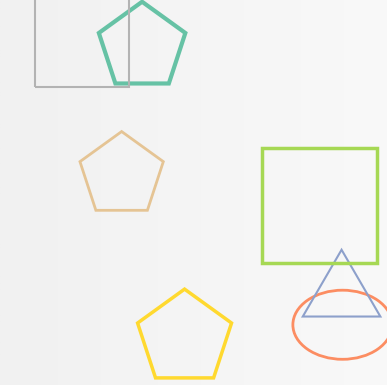[{"shape": "pentagon", "thickness": 3, "radius": 0.59, "center": [0.367, 0.878]}, {"shape": "oval", "thickness": 2, "radius": 0.64, "center": [0.884, 0.156]}, {"shape": "triangle", "thickness": 1.5, "radius": 0.58, "center": [0.881, 0.236]}, {"shape": "square", "thickness": 2.5, "radius": 0.75, "center": [0.825, 0.466]}, {"shape": "pentagon", "thickness": 2.5, "radius": 0.64, "center": [0.476, 0.122]}, {"shape": "pentagon", "thickness": 2, "radius": 0.57, "center": [0.314, 0.545]}, {"shape": "square", "thickness": 1.5, "radius": 0.61, "center": [0.211, 0.895]}]